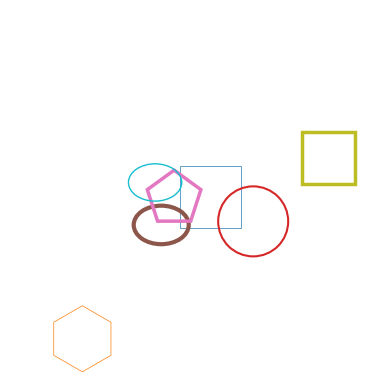[{"shape": "square", "thickness": 0.5, "radius": 0.4, "center": [0.547, 0.489]}, {"shape": "hexagon", "thickness": 0.5, "radius": 0.43, "center": [0.214, 0.12]}, {"shape": "circle", "thickness": 1.5, "radius": 0.45, "center": [0.658, 0.425]}, {"shape": "oval", "thickness": 3, "radius": 0.36, "center": [0.419, 0.416]}, {"shape": "pentagon", "thickness": 2.5, "radius": 0.37, "center": [0.452, 0.485]}, {"shape": "square", "thickness": 2.5, "radius": 0.34, "center": [0.854, 0.589]}, {"shape": "oval", "thickness": 1, "radius": 0.35, "center": [0.403, 0.526]}]